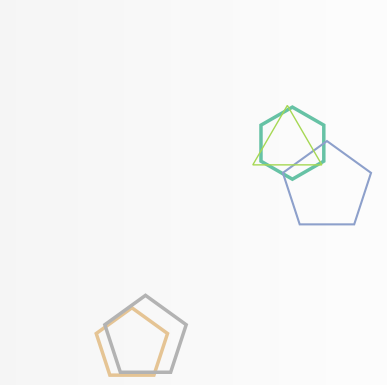[{"shape": "hexagon", "thickness": 2.5, "radius": 0.47, "center": [0.755, 0.628]}, {"shape": "pentagon", "thickness": 1.5, "radius": 0.6, "center": [0.844, 0.514]}, {"shape": "triangle", "thickness": 1, "radius": 0.51, "center": [0.742, 0.623]}, {"shape": "pentagon", "thickness": 2.5, "radius": 0.48, "center": [0.34, 0.104]}, {"shape": "pentagon", "thickness": 2.5, "radius": 0.55, "center": [0.375, 0.122]}]